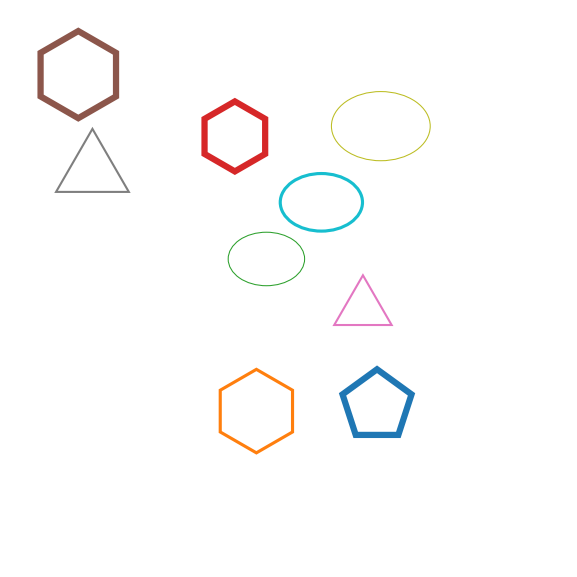[{"shape": "pentagon", "thickness": 3, "radius": 0.31, "center": [0.653, 0.297]}, {"shape": "hexagon", "thickness": 1.5, "radius": 0.36, "center": [0.444, 0.287]}, {"shape": "oval", "thickness": 0.5, "radius": 0.33, "center": [0.461, 0.551]}, {"shape": "hexagon", "thickness": 3, "radius": 0.3, "center": [0.407, 0.763]}, {"shape": "hexagon", "thickness": 3, "radius": 0.38, "center": [0.136, 0.87]}, {"shape": "triangle", "thickness": 1, "radius": 0.29, "center": [0.628, 0.465]}, {"shape": "triangle", "thickness": 1, "radius": 0.36, "center": [0.16, 0.703]}, {"shape": "oval", "thickness": 0.5, "radius": 0.43, "center": [0.659, 0.781]}, {"shape": "oval", "thickness": 1.5, "radius": 0.36, "center": [0.556, 0.649]}]